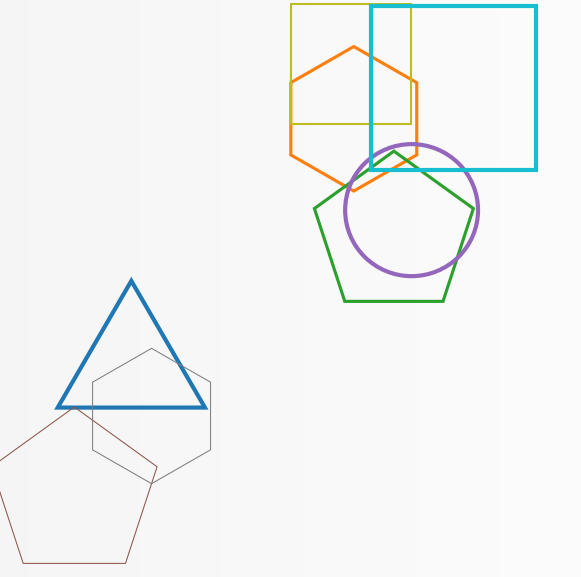[{"shape": "triangle", "thickness": 2, "radius": 0.73, "center": [0.226, 0.366]}, {"shape": "hexagon", "thickness": 1.5, "radius": 0.63, "center": [0.609, 0.793]}, {"shape": "pentagon", "thickness": 1.5, "radius": 0.72, "center": [0.678, 0.594]}, {"shape": "circle", "thickness": 2, "radius": 0.57, "center": [0.708, 0.635]}, {"shape": "pentagon", "thickness": 0.5, "radius": 0.75, "center": [0.128, 0.145]}, {"shape": "hexagon", "thickness": 0.5, "radius": 0.59, "center": [0.261, 0.279]}, {"shape": "square", "thickness": 1, "radius": 0.52, "center": [0.604, 0.888]}, {"shape": "square", "thickness": 2, "radius": 0.71, "center": [0.78, 0.847]}]